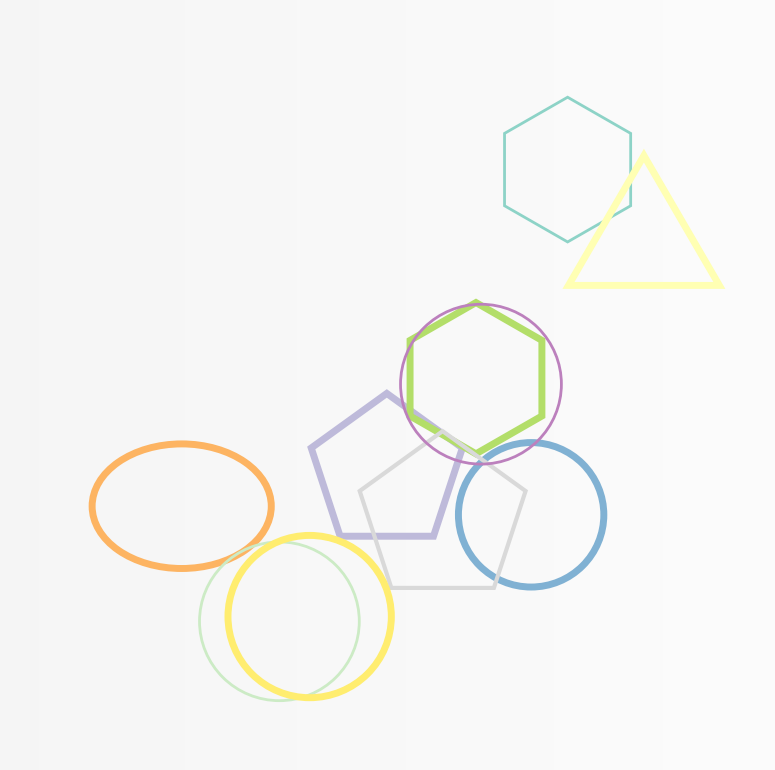[{"shape": "hexagon", "thickness": 1, "radius": 0.47, "center": [0.732, 0.78]}, {"shape": "triangle", "thickness": 2.5, "radius": 0.56, "center": [0.831, 0.686]}, {"shape": "pentagon", "thickness": 2.5, "radius": 0.51, "center": [0.499, 0.387]}, {"shape": "circle", "thickness": 2.5, "radius": 0.47, "center": [0.685, 0.331]}, {"shape": "oval", "thickness": 2.5, "radius": 0.58, "center": [0.234, 0.343]}, {"shape": "hexagon", "thickness": 2.5, "radius": 0.49, "center": [0.614, 0.509]}, {"shape": "pentagon", "thickness": 1.5, "radius": 0.56, "center": [0.571, 0.328]}, {"shape": "circle", "thickness": 1, "radius": 0.52, "center": [0.621, 0.501]}, {"shape": "circle", "thickness": 1, "radius": 0.52, "center": [0.361, 0.193]}, {"shape": "circle", "thickness": 2.5, "radius": 0.53, "center": [0.4, 0.199]}]